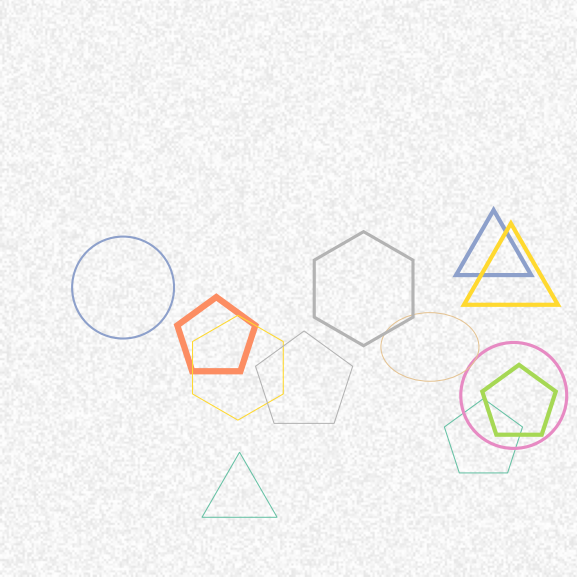[{"shape": "triangle", "thickness": 0.5, "radius": 0.38, "center": [0.415, 0.141]}, {"shape": "pentagon", "thickness": 0.5, "radius": 0.36, "center": [0.837, 0.238]}, {"shape": "pentagon", "thickness": 3, "radius": 0.36, "center": [0.375, 0.414]}, {"shape": "circle", "thickness": 1, "radius": 0.44, "center": [0.213, 0.501]}, {"shape": "triangle", "thickness": 2, "radius": 0.38, "center": [0.855, 0.56]}, {"shape": "circle", "thickness": 1.5, "radius": 0.46, "center": [0.89, 0.314]}, {"shape": "pentagon", "thickness": 2, "radius": 0.33, "center": [0.899, 0.3]}, {"shape": "triangle", "thickness": 2, "radius": 0.47, "center": [0.885, 0.518]}, {"shape": "hexagon", "thickness": 0.5, "radius": 0.45, "center": [0.412, 0.362]}, {"shape": "oval", "thickness": 0.5, "radius": 0.42, "center": [0.744, 0.398]}, {"shape": "pentagon", "thickness": 0.5, "radius": 0.44, "center": [0.527, 0.338]}, {"shape": "hexagon", "thickness": 1.5, "radius": 0.49, "center": [0.63, 0.499]}]